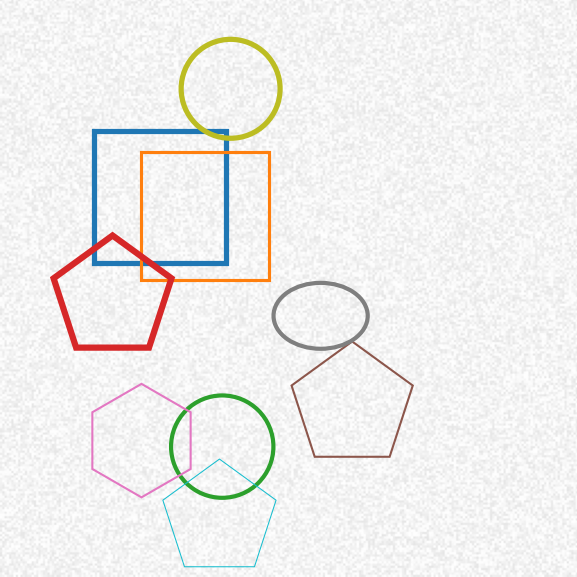[{"shape": "square", "thickness": 2.5, "radius": 0.57, "center": [0.277, 0.658]}, {"shape": "square", "thickness": 1.5, "radius": 0.55, "center": [0.355, 0.625]}, {"shape": "circle", "thickness": 2, "radius": 0.44, "center": [0.385, 0.226]}, {"shape": "pentagon", "thickness": 3, "radius": 0.54, "center": [0.195, 0.484]}, {"shape": "pentagon", "thickness": 1, "radius": 0.55, "center": [0.61, 0.297]}, {"shape": "hexagon", "thickness": 1, "radius": 0.49, "center": [0.245, 0.236]}, {"shape": "oval", "thickness": 2, "radius": 0.41, "center": [0.555, 0.452]}, {"shape": "circle", "thickness": 2.5, "radius": 0.43, "center": [0.399, 0.845]}, {"shape": "pentagon", "thickness": 0.5, "radius": 0.52, "center": [0.38, 0.101]}]